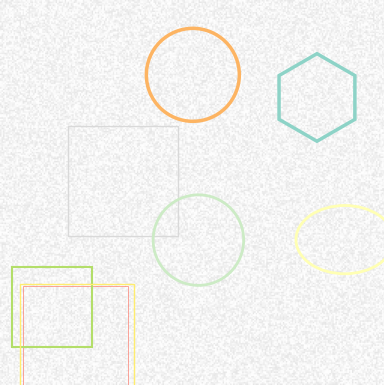[{"shape": "hexagon", "thickness": 2.5, "radius": 0.57, "center": [0.823, 0.747]}, {"shape": "oval", "thickness": 2, "radius": 0.63, "center": [0.895, 0.378]}, {"shape": "square", "thickness": 0.5, "radius": 0.68, "center": [0.197, 0.122]}, {"shape": "circle", "thickness": 2.5, "radius": 0.6, "center": [0.501, 0.806]}, {"shape": "square", "thickness": 1.5, "radius": 0.52, "center": [0.134, 0.203]}, {"shape": "square", "thickness": 1, "radius": 0.72, "center": [0.32, 0.529]}, {"shape": "circle", "thickness": 2, "radius": 0.59, "center": [0.515, 0.376]}, {"shape": "square", "thickness": 1, "radius": 0.74, "center": [0.2, 0.114]}]